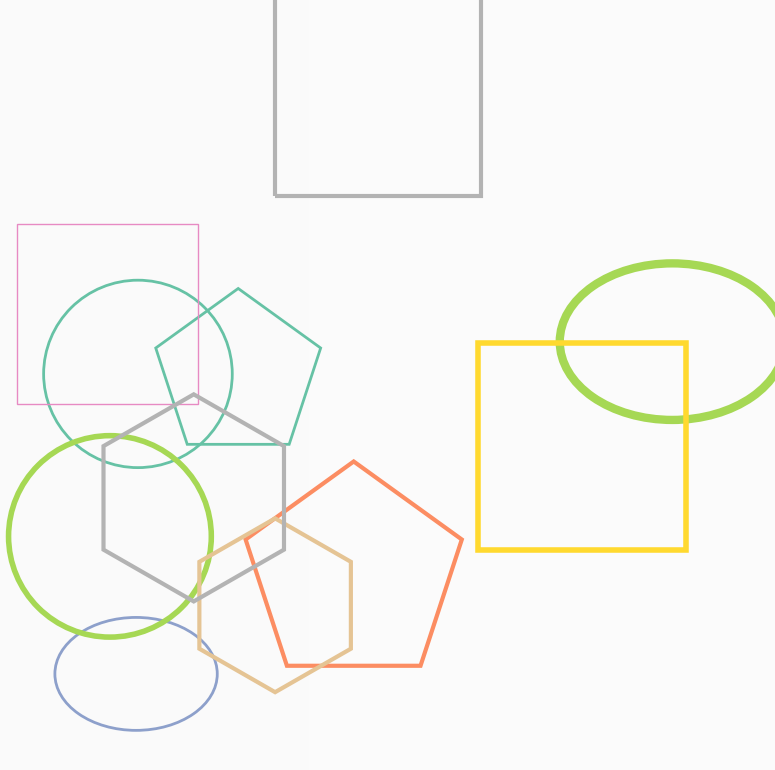[{"shape": "circle", "thickness": 1, "radius": 0.61, "center": [0.178, 0.514]}, {"shape": "pentagon", "thickness": 1, "radius": 0.56, "center": [0.307, 0.513]}, {"shape": "pentagon", "thickness": 1.5, "radius": 0.73, "center": [0.456, 0.254]}, {"shape": "oval", "thickness": 1, "radius": 0.52, "center": [0.176, 0.125]}, {"shape": "square", "thickness": 0.5, "radius": 0.59, "center": [0.138, 0.592]}, {"shape": "oval", "thickness": 3, "radius": 0.73, "center": [0.868, 0.556]}, {"shape": "circle", "thickness": 2, "radius": 0.65, "center": [0.142, 0.303]}, {"shape": "square", "thickness": 2, "radius": 0.67, "center": [0.751, 0.42]}, {"shape": "hexagon", "thickness": 1.5, "radius": 0.56, "center": [0.355, 0.214]}, {"shape": "hexagon", "thickness": 1.5, "radius": 0.67, "center": [0.25, 0.353]}, {"shape": "square", "thickness": 1.5, "radius": 0.67, "center": [0.488, 0.878]}]